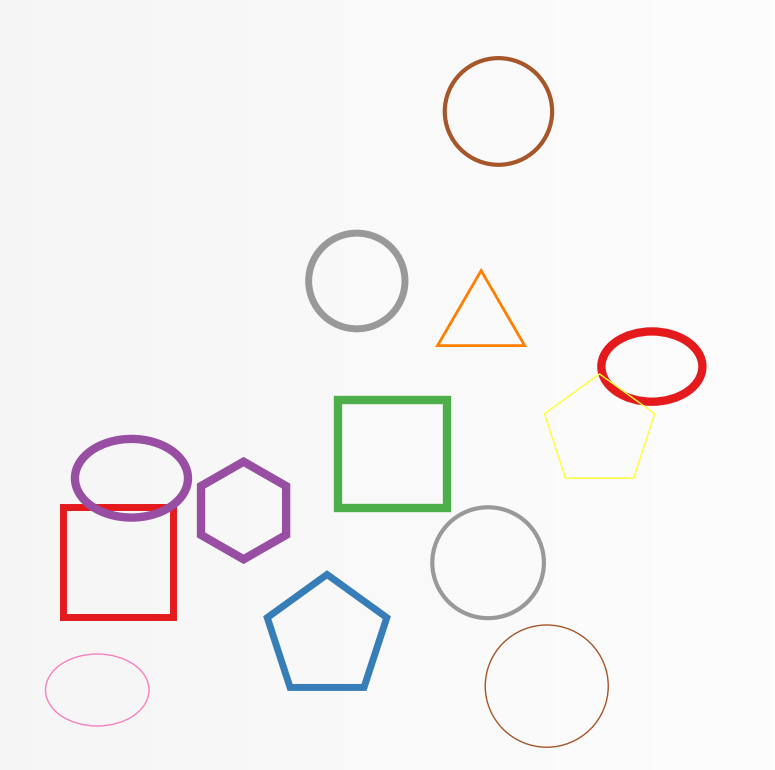[{"shape": "square", "thickness": 2.5, "radius": 0.36, "center": [0.152, 0.27]}, {"shape": "oval", "thickness": 3, "radius": 0.33, "center": [0.841, 0.524]}, {"shape": "pentagon", "thickness": 2.5, "radius": 0.41, "center": [0.422, 0.173]}, {"shape": "square", "thickness": 3, "radius": 0.35, "center": [0.507, 0.41]}, {"shape": "hexagon", "thickness": 3, "radius": 0.32, "center": [0.314, 0.337]}, {"shape": "oval", "thickness": 3, "radius": 0.36, "center": [0.17, 0.379]}, {"shape": "triangle", "thickness": 1, "radius": 0.32, "center": [0.621, 0.584]}, {"shape": "pentagon", "thickness": 0.5, "radius": 0.37, "center": [0.774, 0.44]}, {"shape": "circle", "thickness": 1.5, "radius": 0.35, "center": [0.643, 0.855]}, {"shape": "circle", "thickness": 0.5, "radius": 0.4, "center": [0.705, 0.109]}, {"shape": "oval", "thickness": 0.5, "radius": 0.33, "center": [0.125, 0.104]}, {"shape": "circle", "thickness": 2.5, "radius": 0.31, "center": [0.46, 0.635]}, {"shape": "circle", "thickness": 1.5, "radius": 0.36, "center": [0.63, 0.269]}]